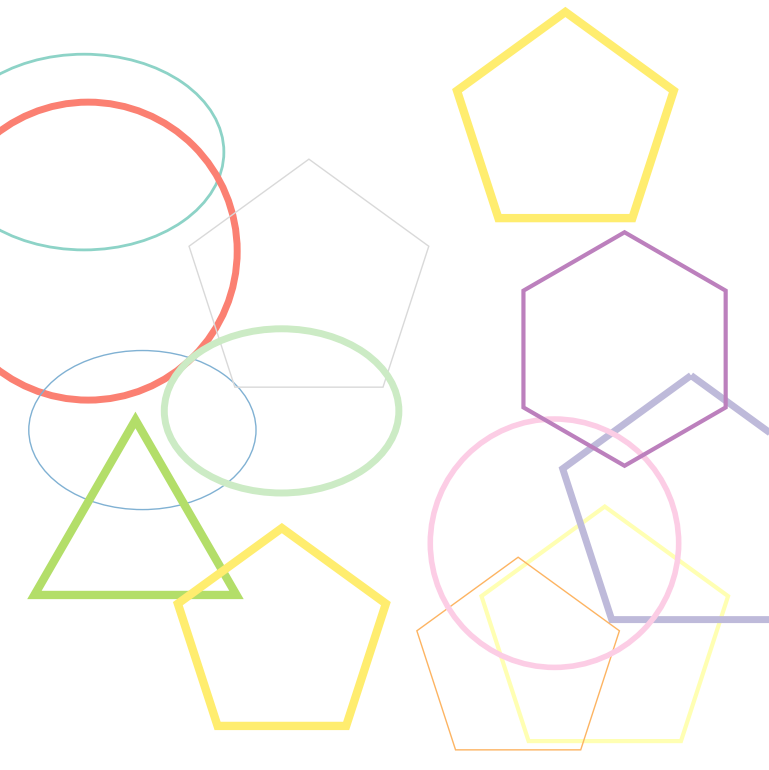[{"shape": "oval", "thickness": 1, "radius": 0.91, "center": [0.109, 0.803]}, {"shape": "pentagon", "thickness": 1.5, "radius": 0.84, "center": [0.785, 0.174]}, {"shape": "pentagon", "thickness": 2.5, "radius": 0.88, "center": [0.897, 0.337]}, {"shape": "circle", "thickness": 2.5, "radius": 0.97, "center": [0.115, 0.674]}, {"shape": "oval", "thickness": 0.5, "radius": 0.74, "center": [0.185, 0.441]}, {"shape": "pentagon", "thickness": 0.5, "radius": 0.69, "center": [0.673, 0.138]}, {"shape": "triangle", "thickness": 3, "radius": 0.76, "center": [0.176, 0.303]}, {"shape": "circle", "thickness": 2, "radius": 0.81, "center": [0.72, 0.295]}, {"shape": "pentagon", "thickness": 0.5, "radius": 0.82, "center": [0.401, 0.63]}, {"shape": "hexagon", "thickness": 1.5, "radius": 0.76, "center": [0.811, 0.547]}, {"shape": "oval", "thickness": 2.5, "radius": 0.76, "center": [0.366, 0.466]}, {"shape": "pentagon", "thickness": 3, "radius": 0.74, "center": [0.734, 0.836]}, {"shape": "pentagon", "thickness": 3, "radius": 0.71, "center": [0.366, 0.172]}]